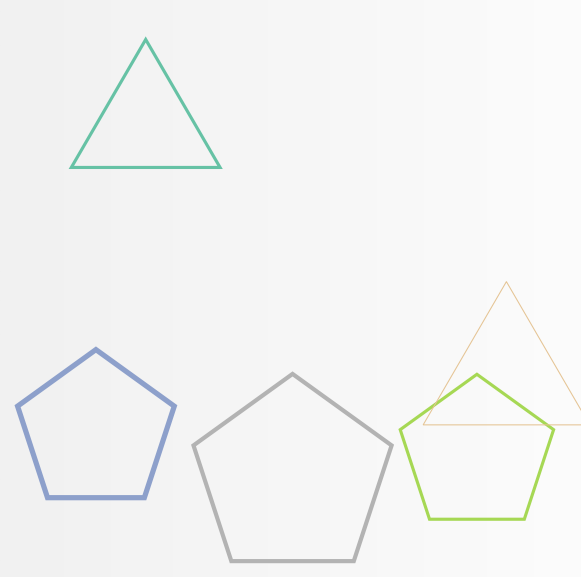[{"shape": "triangle", "thickness": 1.5, "radius": 0.74, "center": [0.251, 0.783]}, {"shape": "pentagon", "thickness": 2.5, "radius": 0.71, "center": [0.165, 0.252]}, {"shape": "pentagon", "thickness": 1.5, "radius": 0.69, "center": [0.82, 0.212]}, {"shape": "triangle", "thickness": 0.5, "radius": 0.83, "center": [0.871, 0.346]}, {"shape": "pentagon", "thickness": 2, "radius": 0.9, "center": [0.503, 0.172]}]